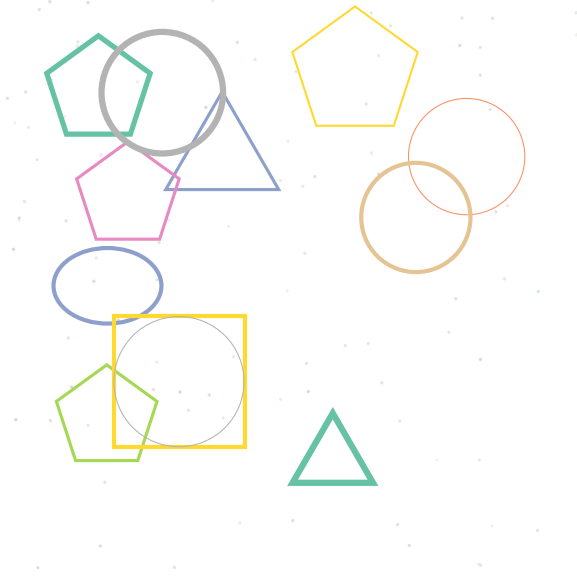[{"shape": "pentagon", "thickness": 2.5, "radius": 0.47, "center": [0.17, 0.843]}, {"shape": "triangle", "thickness": 3, "radius": 0.4, "center": [0.576, 0.203]}, {"shape": "circle", "thickness": 0.5, "radius": 0.5, "center": [0.808, 0.728]}, {"shape": "oval", "thickness": 2, "radius": 0.47, "center": [0.186, 0.504]}, {"shape": "triangle", "thickness": 1.5, "radius": 0.56, "center": [0.385, 0.727]}, {"shape": "pentagon", "thickness": 1.5, "radius": 0.47, "center": [0.221, 0.66]}, {"shape": "pentagon", "thickness": 1.5, "radius": 0.46, "center": [0.185, 0.276]}, {"shape": "pentagon", "thickness": 1, "radius": 0.57, "center": [0.615, 0.874]}, {"shape": "square", "thickness": 2, "radius": 0.57, "center": [0.31, 0.339]}, {"shape": "circle", "thickness": 2, "radius": 0.47, "center": [0.72, 0.623]}, {"shape": "circle", "thickness": 0.5, "radius": 0.56, "center": [0.31, 0.338]}, {"shape": "circle", "thickness": 3, "radius": 0.53, "center": [0.281, 0.839]}]